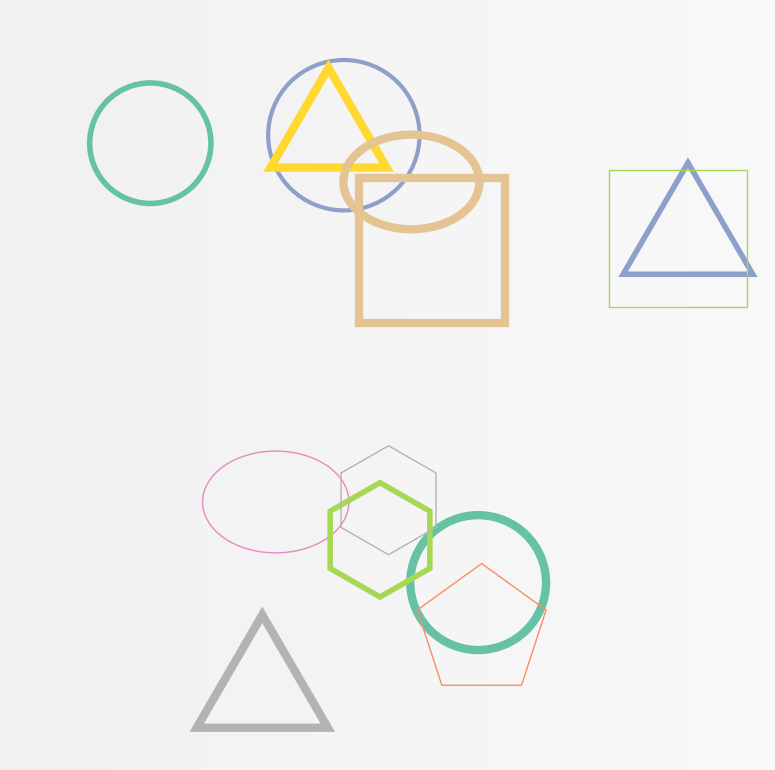[{"shape": "circle", "thickness": 3, "radius": 0.44, "center": [0.617, 0.243]}, {"shape": "circle", "thickness": 2, "radius": 0.39, "center": [0.194, 0.814]}, {"shape": "pentagon", "thickness": 0.5, "radius": 0.44, "center": [0.622, 0.181]}, {"shape": "triangle", "thickness": 2, "radius": 0.48, "center": [0.888, 0.692]}, {"shape": "circle", "thickness": 1.5, "radius": 0.49, "center": [0.444, 0.824]}, {"shape": "oval", "thickness": 0.5, "radius": 0.47, "center": [0.356, 0.348]}, {"shape": "square", "thickness": 0.5, "radius": 0.44, "center": [0.875, 0.69]}, {"shape": "hexagon", "thickness": 2, "radius": 0.37, "center": [0.49, 0.299]}, {"shape": "triangle", "thickness": 3, "radius": 0.43, "center": [0.424, 0.826]}, {"shape": "oval", "thickness": 3, "radius": 0.44, "center": [0.531, 0.764]}, {"shape": "square", "thickness": 3, "radius": 0.47, "center": [0.558, 0.675]}, {"shape": "hexagon", "thickness": 0.5, "radius": 0.35, "center": [0.501, 0.35]}, {"shape": "triangle", "thickness": 3, "radius": 0.49, "center": [0.338, 0.104]}]